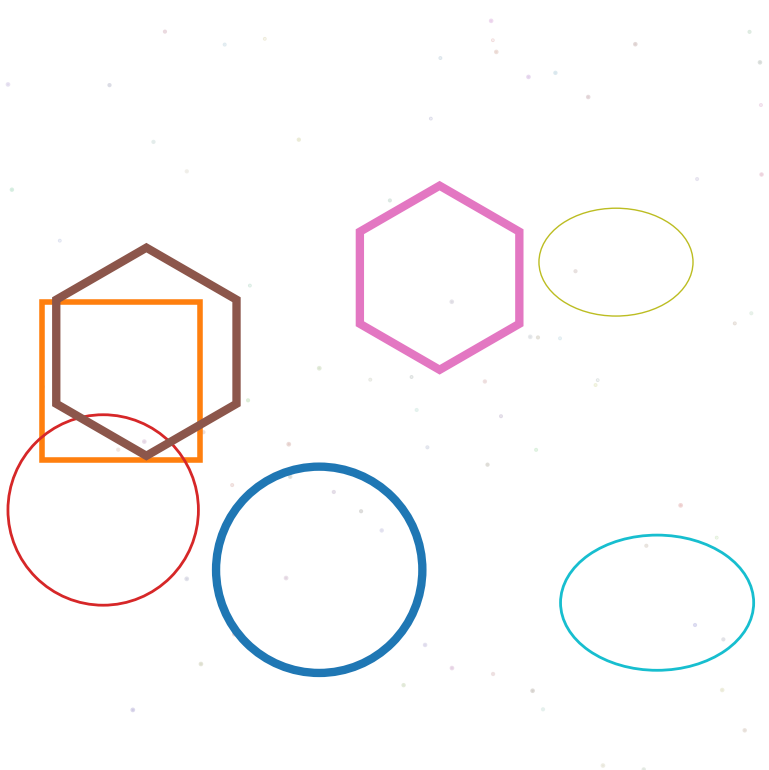[{"shape": "circle", "thickness": 3, "radius": 0.67, "center": [0.415, 0.26]}, {"shape": "square", "thickness": 2, "radius": 0.51, "center": [0.157, 0.505]}, {"shape": "circle", "thickness": 1, "radius": 0.62, "center": [0.134, 0.338]}, {"shape": "hexagon", "thickness": 3, "radius": 0.68, "center": [0.19, 0.543]}, {"shape": "hexagon", "thickness": 3, "radius": 0.6, "center": [0.571, 0.639]}, {"shape": "oval", "thickness": 0.5, "radius": 0.5, "center": [0.8, 0.66]}, {"shape": "oval", "thickness": 1, "radius": 0.63, "center": [0.853, 0.217]}]